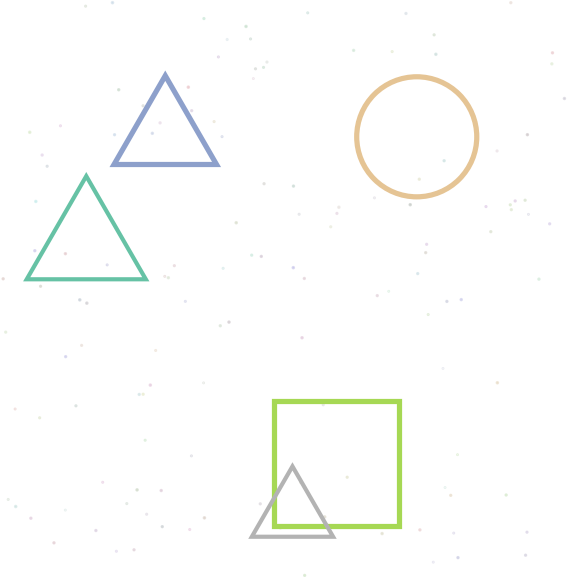[{"shape": "triangle", "thickness": 2, "radius": 0.6, "center": [0.149, 0.575]}, {"shape": "triangle", "thickness": 2.5, "radius": 0.51, "center": [0.286, 0.766]}, {"shape": "square", "thickness": 2.5, "radius": 0.54, "center": [0.583, 0.196]}, {"shape": "circle", "thickness": 2.5, "radius": 0.52, "center": [0.722, 0.762]}, {"shape": "triangle", "thickness": 2, "radius": 0.41, "center": [0.506, 0.11]}]